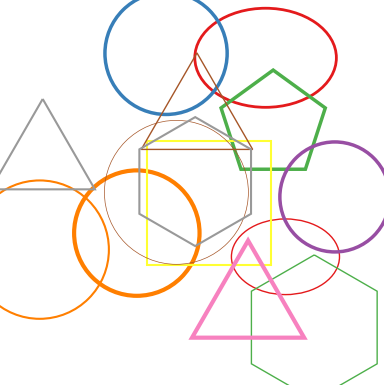[{"shape": "oval", "thickness": 2, "radius": 0.92, "center": [0.69, 0.85]}, {"shape": "oval", "thickness": 1, "radius": 0.7, "center": [0.741, 0.333]}, {"shape": "circle", "thickness": 2.5, "radius": 0.79, "center": [0.431, 0.861]}, {"shape": "hexagon", "thickness": 1, "radius": 0.94, "center": [0.816, 0.149]}, {"shape": "pentagon", "thickness": 2.5, "radius": 0.71, "center": [0.71, 0.676]}, {"shape": "circle", "thickness": 2.5, "radius": 0.71, "center": [0.87, 0.488]}, {"shape": "circle", "thickness": 1.5, "radius": 0.9, "center": [0.103, 0.352]}, {"shape": "circle", "thickness": 3, "radius": 0.81, "center": [0.355, 0.395]}, {"shape": "square", "thickness": 1.5, "radius": 0.81, "center": [0.544, 0.473]}, {"shape": "circle", "thickness": 0.5, "radius": 0.93, "center": [0.458, 0.5]}, {"shape": "triangle", "thickness": 1, "radius": 0.84, "center": [0.512, 0.695]}, {"shape": "triangle", "thickness": 3, "radius": 0.84, "center": [0.644, 0.207]}, {"shape": "triangle", "thickness": 1.5, "radius": 0.78, "center": [0.111, 0.586]}, {"shape": "hexagon", "thickness": 1.5, "radius": 0.84, "center": [0.507, 0.528]}]